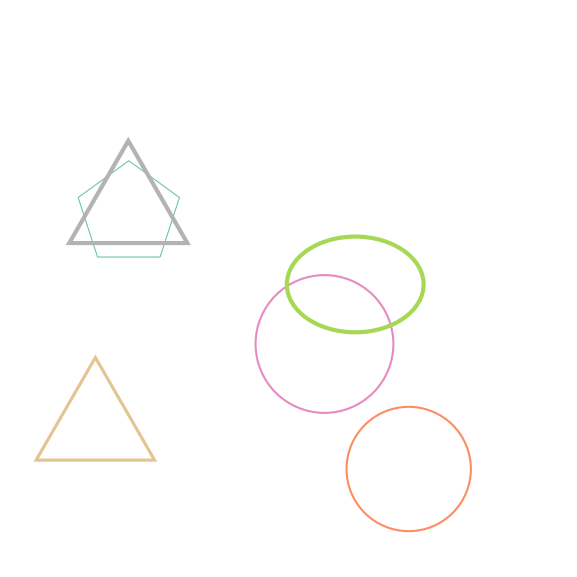[{"shape": "pentagon", "thickness": 0.5, "radius": 0.46, "center": [0.223, 0.629]}, {"shape": "circle", "thickness": 1, "radius": 0.54, "center": [0.708, 0.187]}, {"shape": "circle", "thickness": 1, "radius": 0.6, "center": [0.562, 0.403]}, {"shape": "oval", "thickness": 2, "radius": 0.59, "center": [0.615, 0.507]}, {"shape": "triangle", "thickness": 1.5, "radius": 0.59, "center": [0.165, 0.262]}, {"shape": "triangle", "thickness": 2, "radius": 0.59, "center": [0.222, 0.637]}]